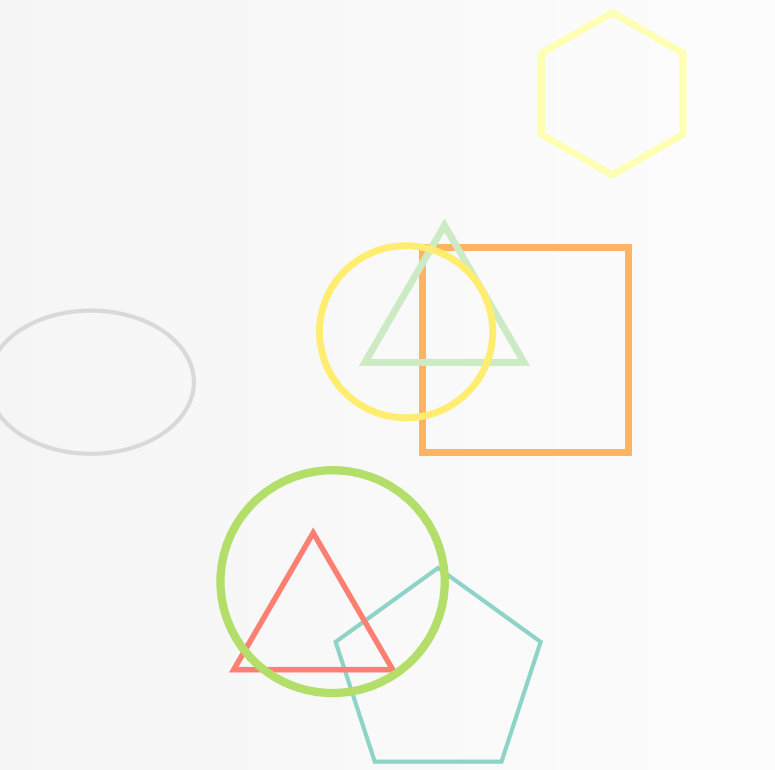[{"shape": "pentagon", "thickness": 1.5, "radius": 0.7, "center": [0.565, 0.123]}, {"shape": "hexagon", "thickness": 2.5, "radius": 0.53, "center": [0.79, 0.878]}, {"shape": "triangle", "thickness": 2, "radius": 0.59, "center": [0.404, 0.19]}, {"shape": "square", "thickness": 2.5, "radius": 0.67, "center": [0.677, 0.546]}, {"shape": "circle", "thickness": 3, "radius": 0.72, "center": [0.429, 0.245]}, {"shape": "oval", "thickness": 1.5, "radius": 0.66, "center": [0.117, 0.504]}, {"shape": "triangle", "thickness": 2.5, "radius": 0.59, "center": [0.574, 0.589]}, {"shape": "circle", "thickness": 2.5, "radius": 0.56, "center": [0.524, 0.569]}]